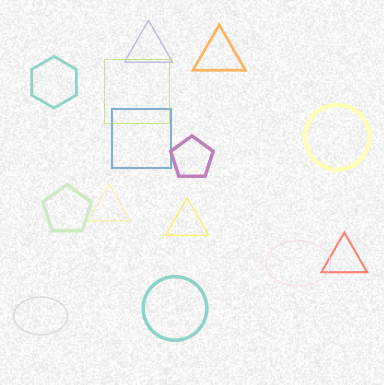[{"shape": "circle", "thickness": 2.5, "radius": 0.41, "center": [0.454, 0.199]}, {"shape": "hexagon", "thickness": 2, "radius": 0.33, "center": [0.14, 0.786]}, {"shape": "circle", "thickness": 3, "radius": 0.42, "center": [0.876, 0.644]}, {"shape": "triangle", "thickness": 1, "radius": 0.36, "center": [0.386, 0.875]}, {"shape": "triangle", "thickness": 1.5, "radius": 0.34, "center": [0.894, 0.327]}, {"shape": "square", "thickness": 1.5, "radius": 0.39, "center": [0.368, 0.64]}, {"shape": "triangle", "thickness": 2, "radius": 0.39, "center": [0.569, 0.857]}, {"shape": "square", "thickness": 0.5, "radius": 0.42, "center": [0.354, 0.764]}, {"shape": "oval", "thickness": 0.5, "radius": 0.42, "center": [0.775, 0.316]}, {"shape": "oval", "thickness": 1, "radius": 0.35, "center": [0.106, 0.179]}, {"shape": "pentagon", "thickness": 2.5, "radius": 0.29, "center": [0.499, 0.589]}, {"shape": "pentagon", "thickness": 2.5, "radius": 0.33, "center": [0.175, 0.454]}, {"shape": "triangle", "thickness": 1, "radius": 0.33, "center": [0.486, 0.421]}, {"shape": "triangle", "thickness": 0.5, "radius": 0.32, "center": [0.283, 0.458]}]